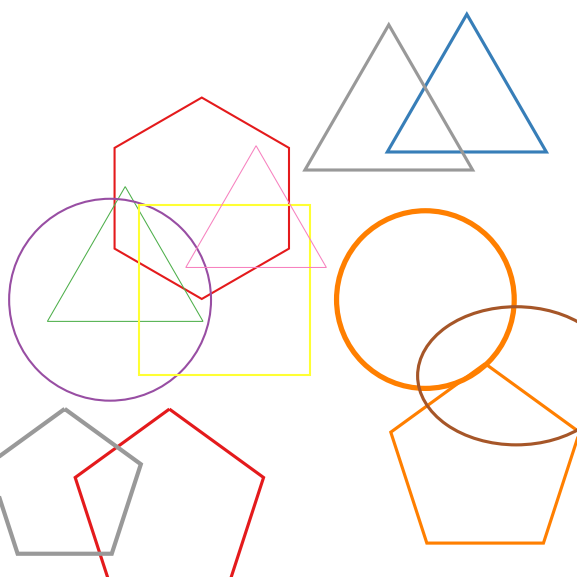[{"shape": "pentagon", "thickness": 1.5, "radius": 0.86, "center": [0.293, 0.119]}, {"shape": "hexagon", "thickness": 1, "radius": 0.87, "center": [0.349, 0.656]}, {"shape": "triangle", "thickness": 1.5, "radius": 0.8, "center": [0.808, 0.815]}, {"shape": "triangle", "thickness": 0.5, "radius": 0.78, "center": [0.217, 0.52]}, {"shape": "circle", "thickness": 1, "radius": 0.87, "center": [0.191, 0.48]}, {"shape": "circle", "thickness": 2.5, "radius": 0.77, "center": [0.737, 0.48]}, {"shape": "pentagon", "thickness": 1.5, "radius": 0.86, "center": [0.84, 0.198]}, {"shape": "square", "thickness": 1, "radius": 0.74, "center": [0.389, 0.497]}, {"shape": "oval", "thickness": 1.5, "radius": 0.85, "center": [0.894, 0.348]}, {"shape": "triangle", "thickness": 0.5, "radius": 0.7, "center": [0.443, 0.606]}, {"shape": "triangle", "thickness": 1.5, "radius": 0.84, "center": [0.673, 0.789]}, {"shape": "pentagon", "thickness": 2, "radius": 0.69, "center": [0.112, 0.152]}]